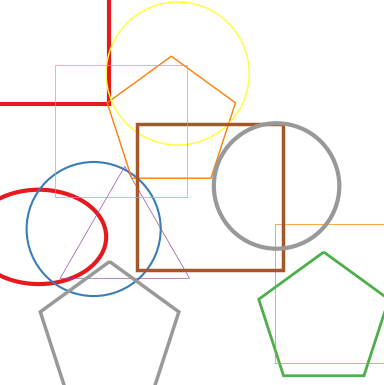[{"shape": "oval", "thickness": 3, "radius": 0.88, "center": [0.101, 0.385]}, {"shape": "square", "thickness": 3, "radius": 0.73, "center": [0.136, 0.876]}, {"shape": "circle", "thickness": 1.5, "radius": 0.87, "center": [0.243, 0.405]}, {"shape": "pentagon", "thickness": 2, "radius": 0.89, "center": [0.841, 0.168]}, {"shape": "triangle", "thickness": 0.5, "radius": 0.97, "center": [0.324, 0.374]}, {"shape": "square", "thickness": 0.5, "radius": 0.9, "center": [0.895, 0.237]}, {"shape": "pentagon", "thickness": 1, "radius": 0.88, "center": [0.445, 0.679]}, {"shape": "circle", "thickness": 1, "radius": 0.93, "center": [0.461, 0.809]}, {"shape": "square", "thickness": 2.5, "radius": 0.95, "center": [0.544, 0.489]}, {"shape": "square", "thickness": 0.5, "radius": 0.86, "center": [0.315, 0.66]}, {"shape": "circle", "thickness": 3, "radius": 0.81, "center": [0.718, 0.517]}, {"shape": "pentagon", "thickness": 2.5, "radius": 0.95, "center": [0.285, 0.131]}]